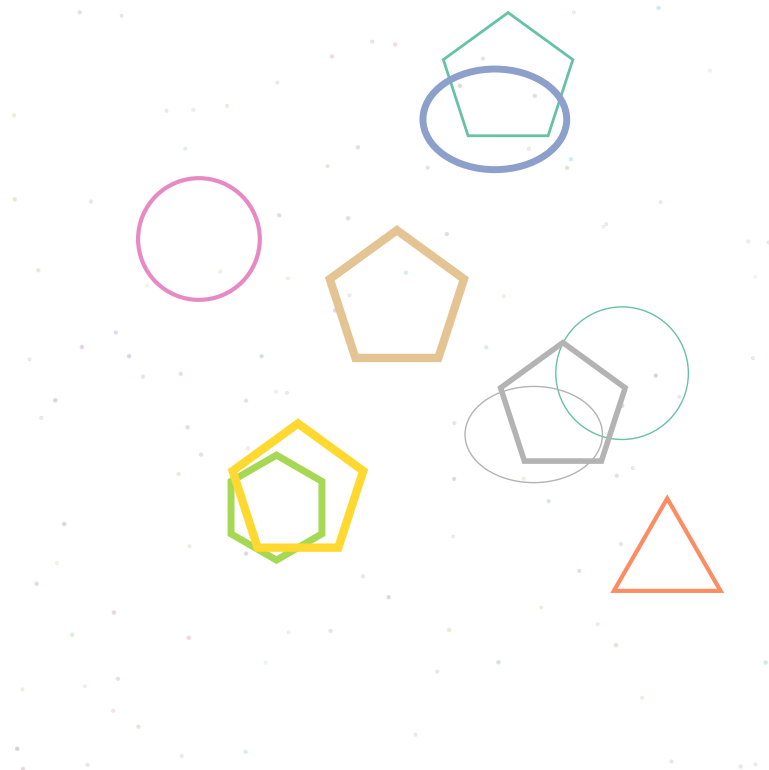[{"shape": "circle", "thickness": 0.5, "radius": 0.43, "center": [0.808, 0.515]}, {"shape": "pentagon", "thickness": 1, "radius": 0.44, "center": [0.66, 0.895]}, {"shape": "triangle", "thickness": 1.5, "radius": 0.4, "center": [0.867, 0.273]}, {"shape": "oval", "thickness": 2.5, "radius": 0.47, "center": [0.643, 0.845]}, {"shape": "circle", "thickness": 1.5, "radius": 0.4, "center": [0.258, 0.69]}, {"shape": "hexagon", "thickness": 2.5, "radius": 0.34, "center": [0.359, 0.341]}, {"shape": "pentagon", "thickness": 3, "radius": 0.45, "center": [0.387, 0.361]}, {"shape": "pentagon", "thickness": 3, "radius": 0.46, "center": [0.515, 0.609]}, {"shape": "pentagon", "thickness": 2, "radius": 0.43, "center": [0.731, 0.47]}, {"shape": "oval", "thickness": 0.5, "radius": 0.45, "center": [0.693, 0.436]}]